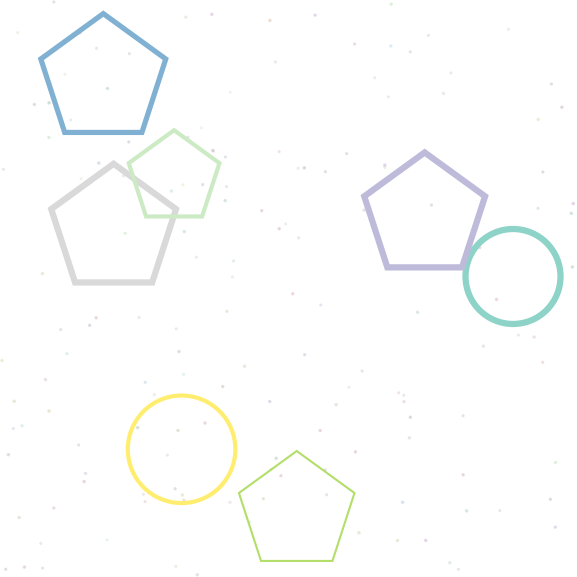[{"shape": "circle", "thickness": 3, "radius": 0.41, "center": [0.888, 0.52]}, {"shape": "pentagon", "thickness": 3, "radius": 0.55, "center": [0.735, 0.625]}, {"shape": "pentagon", "thickness": 2.5, "radius": 0.57, "center": [0.179, 0.862]}, {"shape": "pentagon", "thickness": 1, "radius": 0.53, "center": [0.514, 0.113]}, {"shape": "pentagon", "thickness": 3, "radius": 0.57, "center": [0.197, 0.602]}, {"shape": "pentagon", "thickness": 2, "radius": 0.41, "center": [0.301, 0.691]}, {"shape": "circle", "thickness": 2, "radius": 0.47, "center": [0.314, 0.221]}]